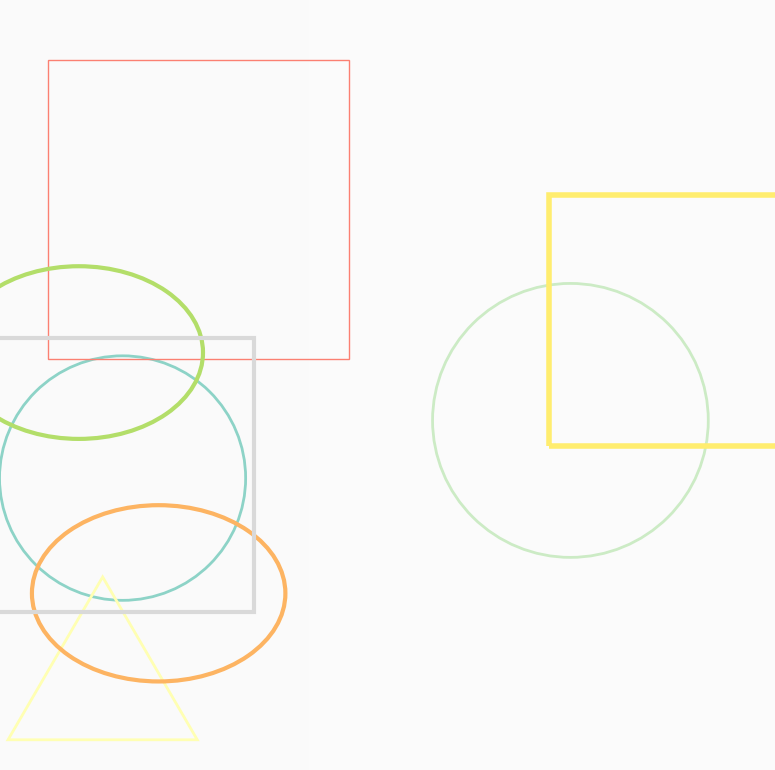[{"shape": "circle", "thickness": 1, "radius": 0.79, "center": [0.158, 0.379]}, {"shape": "triangle", "thickness": 1, "radius": 0.7, "center": [0.132, 0.11]}, {"shape": "square", "thickness": 0.5, "radius": 0.97, "center": [0.256, 0.728]}, {"shape": "oval", "thickness": 1.5, "radius": 0.82, "center": [0.205, 0.229]}, {"shape": "oval", "thickness": 1.5, "radius": 0.8, "center": [0.102, 0.542]}, {"shape": "square", "thickness": 1.5, "radius": 0.89, "center": [0.15, 0.383]}, {"shape": "circle", "thickness": 1, "radius": 0.89, "center": [0.736, 0.454]}, {"shape": "square", "thickness": 2, "radius": 0.81, "center": [0.871, 0.584]}]